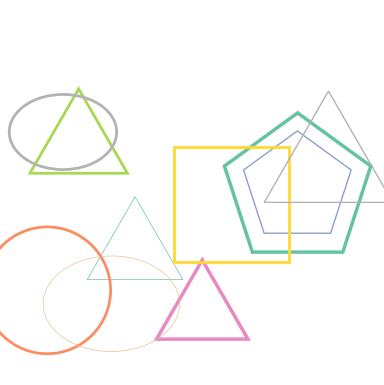[{"shape": "triangle", "thickness": 0.5, "radius": 0.72, "center": [0.351, 0.346]}, {"shape": "pentagon", "thickness": 2.5, "radius": 1.0, "center": [0.773, 0.507]}, {"shape": "circle", "thickness": 2, "radius": 0.82, "center": [0.123, 0.246]}, {"shape": "pentagon", "thickness": 1, "radius": 0.73, "center": [0.772, 0.513]}, {"shape": "triangle", "thickness": 2.5, "radius": 0.69, "center": [0.525, 0.188]}, {"shape": "triangle", "thickness": 2, "radius": 0.73, "center": [0.204, 0.623]}, {"shape": "square", "thickness": 2, "radius": 0.75, "center": [0.601, 0.468]}, {"shape": "oval", "thickness": 0.5, "radius": 0.89, "center": [0.289, 0.211]}, {"shape": "oval", "thickness": 2, "radius": 0.7, "center": [0.163, 0.657]}, {"shape": "triangle", "thickness": 1, "radius": 0.96, "center": [0.853, 0.571]}]